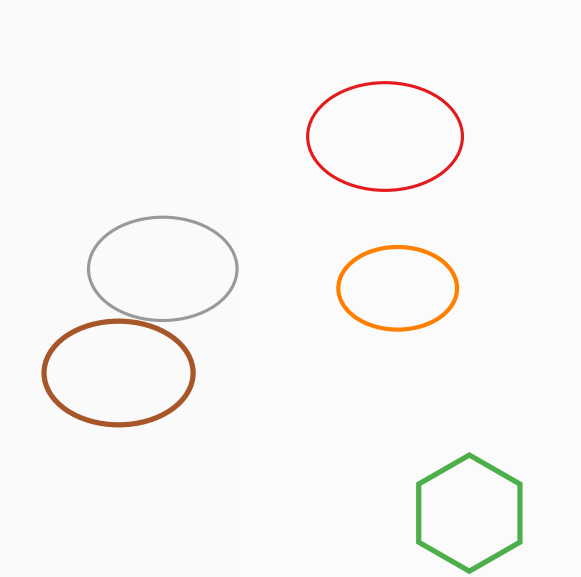[{"shape": "oval", "thickness": 1.5, "radius": 0.67, "center": [0.662, 0.763]}, {"shape": "hexagon", "thickness": 2.5, "radius": 0.5, "center": [0.807, 0.111]}, {"shape": "oval", "thickness": 2, "radius": 0.51, "center": [0.684, 0.5]}, {"shape": "oval", "thickness": 2.5, "radius": 0.64, "center": [0.204, 0.353]}, {"shape": "oval", "thickness": 1.5, "radius": 0.64, "center": [0.28, 0.534]}]